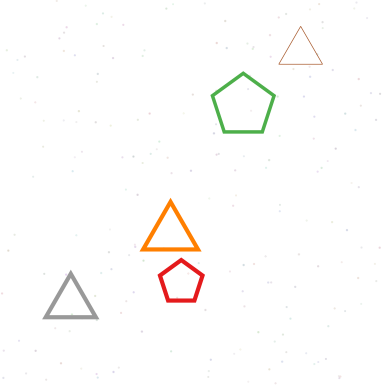[{"shape": "pentagon", "thickness": 3, "radius": 0.29, "center": [0.471, 0.266]}, {"shape": "pentagon", "thickness": 2.5, "radius": 0.42, "center": [0.632, 0.725]}, {"shape": "triangle", "thickness": 3, "radius": 0.41, "center": [0.443, 0.393]}, {"shape": "triangle", "thickness": 0.5, "radius": 0.33, "center": [0.781, 0.866]}, {"shape": "triangle", "thickness": 3, "radius": 0.38, "center": [0.184, 0.214]}]